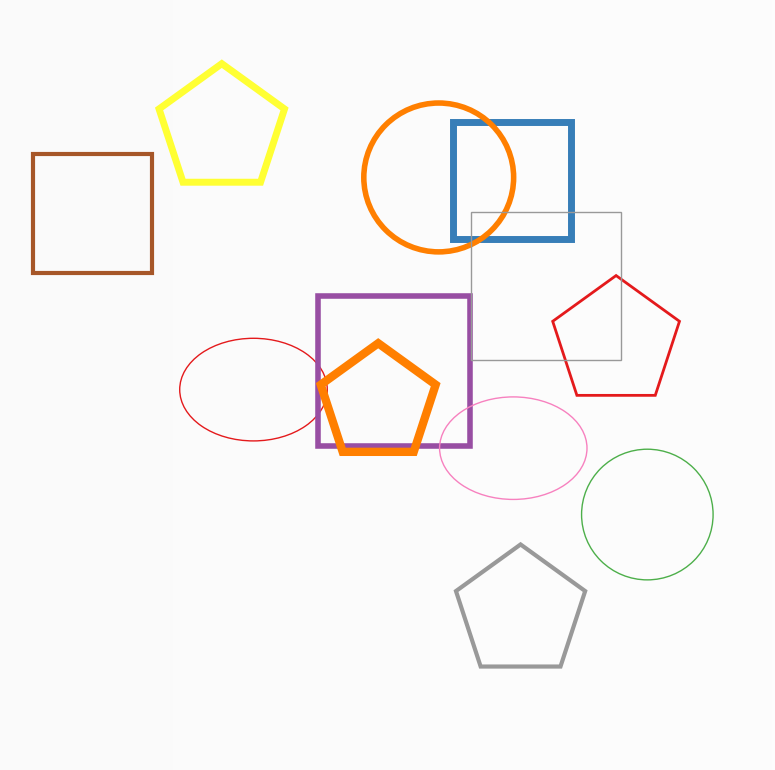[{"shape": "oval", "thickness": 0.5, "radius": 0.48, "center": [0.327, 0.494]}, {"shape": "pentagon", "thickness": 1, "radius": 0.43, "center": [0.795, 0.556]}, {"shape": "square", "thickness": 2.5, "radius": 0.38, "center": [0.661, 0.766]}, {"shape": "circle", "thickness": 0.5, "radius": 0.42, "center": [0.835, 0.332]}, {"shape": "square", "thickness": 2, "radius": 0.49, "center": [0.508, 0.518]}, {"shape": "pentagon", "thickness": 3, "radius": 0.39, "center": [0.488, 0.476]}, {"shape": "circle", "thickness": 2, "radius": 0.48, "center": [0.566, 0.77]}, {"shape": "pentagon", "thickness": 2.5, "radius": 0.43, "center": [0.286, 0.832]}, {"shape": "square", "thickness": 1.5, "radius": 0.38, "center": [0.12, 0.723]}, {"shape": "oval", "thickness": 0.5, "radius": 0.48, "center": [0.662, 0.418]}, {"shape": "square", "thickness": 0.5, "radius": 0.48, "center": [0.704, 0.628]}, {"shape": "pentagon", "thickness": 1.5, "radius": 0.44, "center": [0.672, 0.205]}]